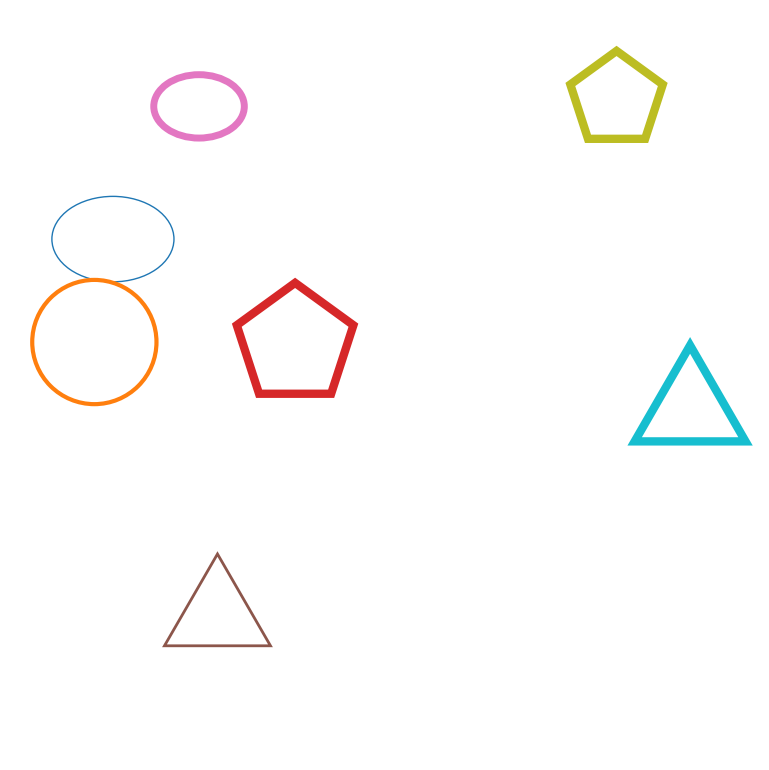[{"shape": "oval", "thickness": 0.5, "radius": 0.4, "center": [0.147, 0.689]}, {"shape": "circle", "thickness": 1.5, "radius": 0.4, "center": [0.123, 0.556]}, {"shape": "pentagon", "thickness": 3, "radius": 0.4, "center": [0.383, 0.553]}, {"shape": "triangle", "thickness": 1, "radius": 0.4, "center": [0.282, 0.201]}, {"shape": "oval", "thickness": 2.5, "radius": 0.29, "center": [0.258, 0.862]}, {"shape": "pentagon", "thickness": 3, "radius": 0.32, "center": [0.801, 0.871]}, {"shape": "triangle", "thickness": 3, "radius": 0.42, "center": [0.896, 0.468]}]